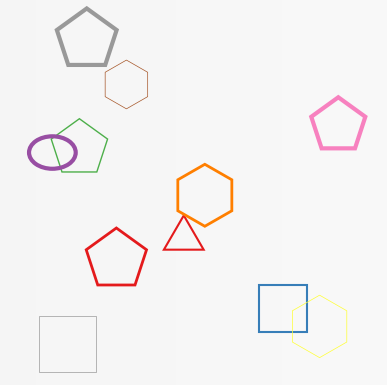[{"shape": "pentagon", "thickness": 2, "radius": 0.41, "center": [0.3, 0.326]}, {"shape": "triangle", "thickness": 1.5, "radius": 0.3, "center": [0.474, 0.381]}, {"shape": "square", "thickness": 1.5, "radius": 0.31, "center": [0.73, 0.198]}, {"shape": "pentagon", "thickness": 1, "radius": 0.38, "center": [0.205, 0.615]}, {"shape": "oval", "thickness": 3, "radius": 0.3, "center": [0.135, 0.604]}, {"shape": "hexagon", "thickness": 2, "radius": 0.4, "center": [0.529, 0.493]}, {"shape": "hexagon", "thickness": 0.5, "radius": 0.41, "center": [0.825, 0.152]}, {"shape": "hexagon", "thickness": 0.5, "radius": 0.32, "center": [0.326, 0.781]}, {"shape": "pentagon", "thickness": 3, "radius": 0.37, "center": [0.873, 0.674]}, {"shape": "square", "thickness": 0.5, "radius": 0.37, "center": [0.175, 0.107]}, {"shape": "pentagon", "thickness": 3, "radius": 0.41, "center": [0.224, 0.897]}]